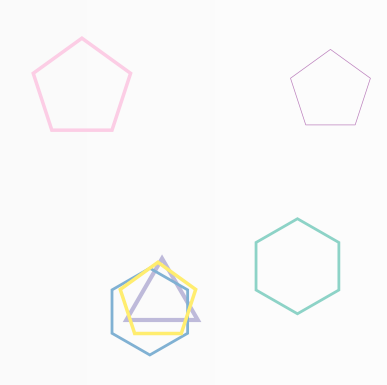[{"shape": "hexagon", "thickness": 2, "radius": 0.62, "center": [0.768, 0.308]}, {"shape": "triangle", "thickness": 3, "radius": 0.53, "center": [0.418, 0.222]}, {"shape": "hexagon", "thickness": 2, "radius": 0.56, "center": [0.387, 0.191]}, {"shape": "pentagon", "thickness": 2.5, "radius": 0.66, "center": [0.211, 0.769]}, {"shape": "pentagon", "thickness": 0.5, "radius": 0.54, "center": [0.853, 0.763]}, {"shape": "pentagon", "thickness": 2.5, "radius": 0.51, "center": [0.408, 0.217]}]